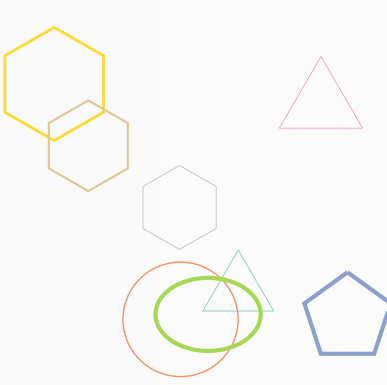[{"shape": "triangle", "thickness": 0.5, "radius": 0.53, "center": [0.615, 0.245]}, {"shape": "circle", "thickness": 1, "radius": 0.74, "center": [0.466, 0.171]}, {"shape": "pentagon", "thickness": 3, "radius": 0.59, "center": [0.897, 0.176]}, {"shape": "triangle", "thickness": 0.5, "radius": 0.62, "center": [0.828, 0.729]}, {"shape": "oval", "thickness": 3, "radius": 0.68, "center": [0.537, 0.183]}, {"shape": "hexagon", "thickness": 2, "radius": 0.73, "center": [0.14, 0.782]}, {"shape": "hexagon", "thickness": 1.5, "radius": 0.59, "center": [0.228, 0.621]}, {"shape": "hexagon", "thickness": 0.5, "radius": 0.55, "center": [0.463, 0.461]}]